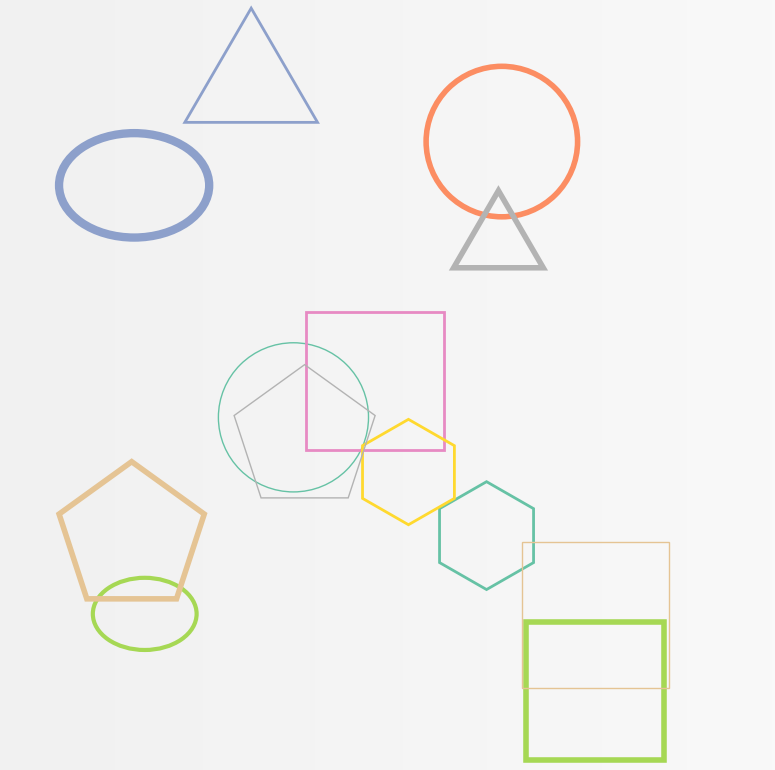[{"shape": "circle", "thickness": 0.5, "radius": 0.48, "center": [0.379, 0.458]}, {"shape": "hexagon", "thickness": 1, "radius": 0.35, "center": [0.628, 0.304]}, {"shape": "circle", "thickness": 2, "radius": 0.49, "center": [0.648, 0.816]}, {"shape": "oval", "thickness": 3, "radius": 0.48, "center": [0.173, 0.759]}, {"shape": "triangle", "thickness": 1, "radius": 0.49, "center": [0.324, 0.891]}, {"shape": "square", "thickness": 1, "radius": 0.45, "center": [0.484, 0.505]}, {"shape": "square", "thickness": 2, "radius": 0.45, "center": [0.768, 0.102]}, {"shape": "oval", "thickness": 1.5, "radius": 0.33, "center": [0.187, 0.203]}, {"shape": "hexagon", "thickness": 1, "radius": 0.34, "center": [0.527, 0.387]}, {"shape": "pentagon", "thickness": 2, "radius": 0.49, "center": [0.17, 0.302]}, {"shape": "square", "thickness": 0.5, "radius": 0.47, "center": [0.768, 0.201]}, {"shape": "pentagon", "thickness": 0.5, "radius": 0.48, "center": [0.393, 0.431]}, {"shape": "triangle", "thickness": 2, "radius": 0.33, "center": [0.643, 0.686]}]